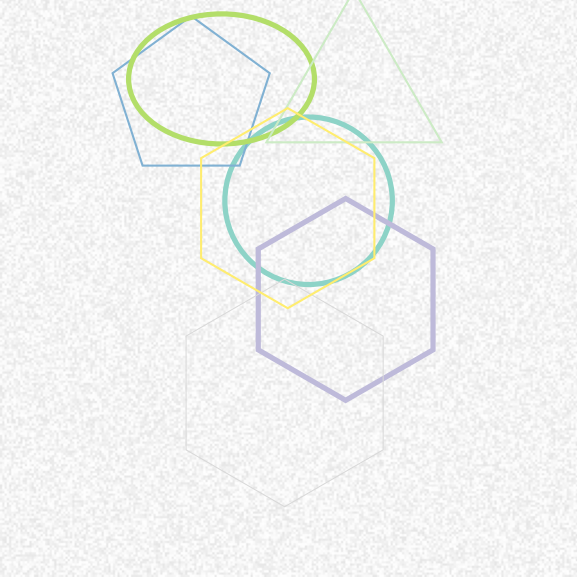[{"shape": "circle", "thickness": 2.5, "radius": 0.72, "center": [0.534, 0.651]}, {"shape": "hexagon", "thickness": 2.5, "radius": 0.87, "center": [0.599, 0.481]}, {"shape": "pentagon", "thickness": 1, "radius": 0.72, "center": [0.331, 0.828]}, {"shape": "oval", "thickness": 2.5, "radius": 0.8, "center": [0.384, 0.862]}, {"shape": "hexagon", "thickness": 0.5, "radius": 0.99, "center": [0.493, 0.319]}, {"shape": "triangle", "thickness": 1, "radius": 0.88, "center": [0.613, 0.84]}, {"shape": "hexagon", "thickness": 1, "radius": 0.87, "center": [0.498, 0.639]}]